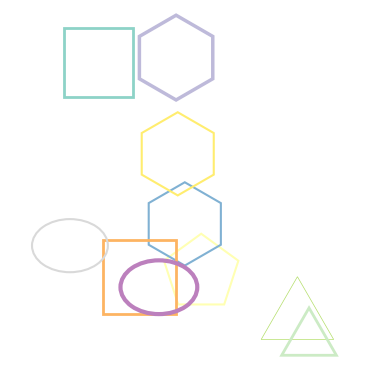[{"shape": "square", "thickness": 2, "radius": 0.45, "center": [0.257, 0.838]}, {"shape": "pentagon", "thickness": 1.5, "radius": 0.51, "center": [0.523, 0.291]}, {"shape": "hexagon", "thickness": 2.5, "radius": 0.55, "center": [0.457, 0.85]}, {"shape": "hexagon", "thickness": 1.5, "radius": 0.54, "center": [0.48, 0.418]}, {"shape": "square", "thickness": 2, "radius": 0.48, "center": [0.362, 0.28]}, {"shape": "triangle", "thickness": 0.5, "radius": 0.54, "center": [0.773, 0.173]}, {"shape": "oval", "thickness": 1.5, "radius": 0.49, "center": [0.182, 0.362]}, {"shape": "oval", "thickness": 3, "radius": 0.5, "center": [0.413, 0.254]}, {"shape": "triangle", "thickness": 2, "radius": 0.41, "center": [0.803, 0.118]}, {"shape": "hexagon", "thickness": 1.5, "radius": 0.54, "center": [0.462, 0.6]}]